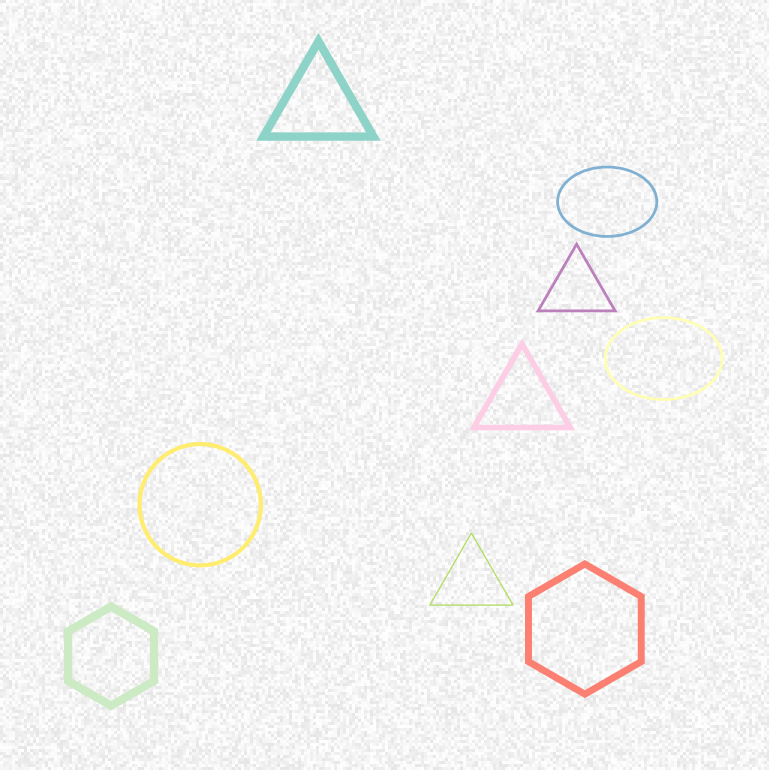[{"shape": "triangle", "thickness": 3, "radius": 0.41, "center": [0.414, 0.864]}, {"shape": "oval", "thickness": 1, "radius": 0.38, "center": [0.862, 0.534]}, {"shape": "hexagon", "thickness": 2.5, "radius": 0.42, "center": [0.76, 0.183]}, {"shape": "oval", "thickness": 1, "radius": 0.32, "center": [0.789, 0.738]}, {"shape": "triangle", "thickness": 0.5, "radius": 0.31, "center": [0.612, 0.245]}, {"shape": "triangle", "thickness": 2, "radius": 0.36, "center": [0.678, 0.481]}, {"shape": "triangle", "thickness": 1, "radius": 0.29, "center": [0.749, 0.625]}, {"shape": "hexagon", "thickness": 3, "radius": 0.32, "center": [0.144, 0.148]}, {"shape": "circle", "thickness": 1.5, "radius": 0.39, "center": [0.26, 0.345]}]